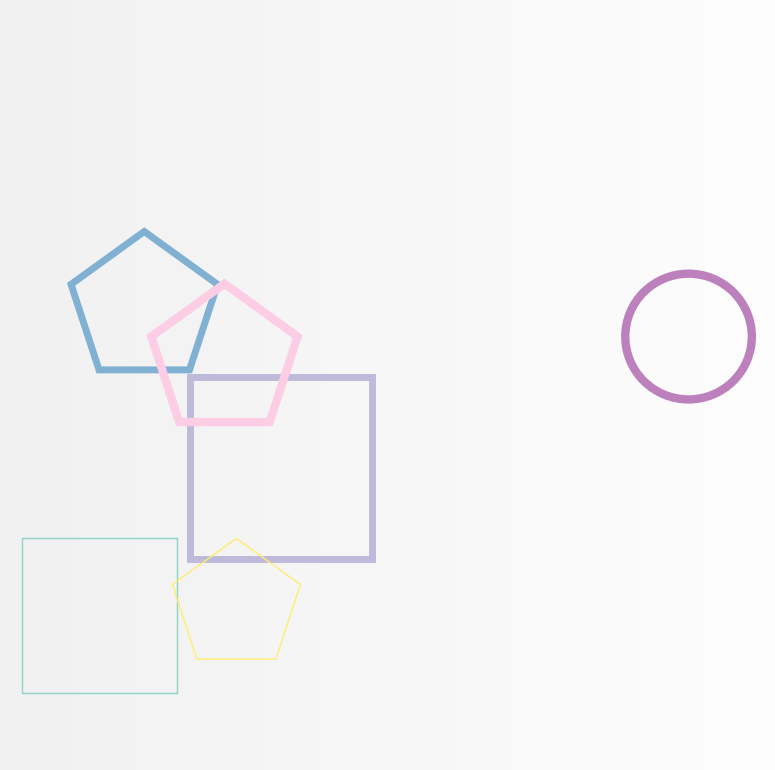[{"shape": "square", "thickness": 0.5, "radius": 0.5, "center": [0.128, 0.201]}, {"shape": "square", "thickness": 2.5, "radius": 0.59, "center": [0.363, 0.392]}, {"shape": "pentagon", "thickness": 2.5, "radius": 0.5, "center": [0.186, 0.6]}, {"shape": "pentagon", "thickness": 3, "radius": 0.5, "center": [0.29, 0.532]}, {"shape": "circle", "thickness": 3, "radius": 0.41, "center": [0.888, 0.563]}, {"shape": "pentagon", "thickness": 0.5, "radius": 0.43, "center": [0.305, 0.214]}]